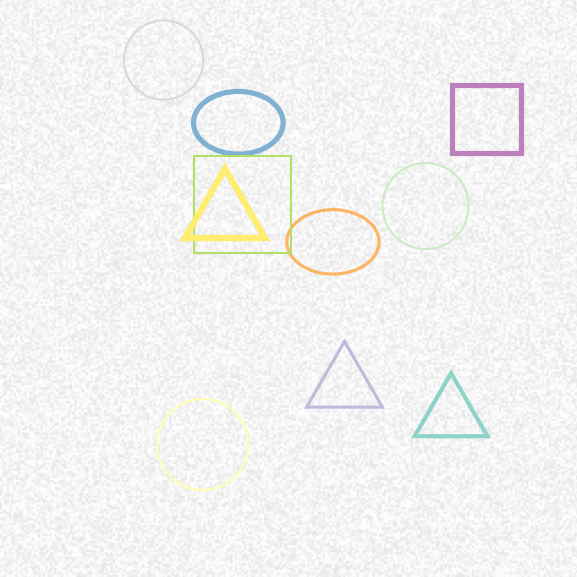[{"shape": "triangle", "thickness": 2, "radius": 0.36, "center": [0.781, 0.28]}, {"shape": "circle", "thickness": 1, "radius": 0.39, "center": [0.351, 0.23]}, {"shape": "triangle", "thickness": 1.5, "radius": 0.38, "center": [0.597, 0.332]}, {"shape": "oval", "thickness": 2.5, "radius": 0.39, "center": [0.413, 0.787]}, {"shape": "oval", "thickness": 1.5, "radius": 0.4, "center": [0.577, 0.58]}, {"shape": "square", "thickness": 1, "radius": 0.42, "center": [0.42, 0.646]}, {"shape": "circle", "thickness": 1, "radius": 0.34, "center": [0.283, 0.895]}, {"shape": "square", "thickness": 2.5, "radius": 0.3, "center": [0.842, 0.793]}, {"shape": "circle", "thickness": 1, "radius": 0.37, "center": [0.737, 0.642]}, {"shape": "triangle", "thickness": 3, "radius": 0.4, "center": [0.39, 0.627]}]